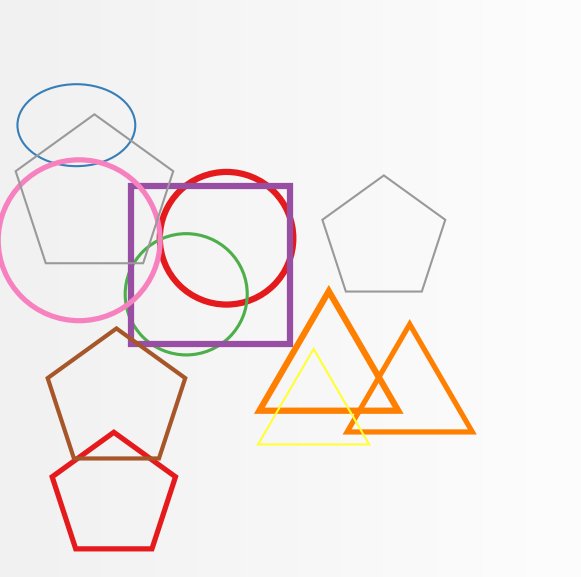[{"shape": "circle", "thickness": 3, "radius": 0.57, "center": [0.39, 0.587]}, {"shape": "pentagon", "thickness": 2.5, "radius": 0.56, "center": [0.196, 0.139]}, {"shape": "oval", "thickness": 1, "radius": 0.51, "center": [0.131, 0.782]}, {"shape": "circle", "thickness": 1.5, "radius": 0.52, "center": [0.32, 0.49]}, {"shape": "square", "thickness": 3, "radius": 0.68, "center": [0.362, 0.54]}, {"shape": "triangle", "thickness": 3, "radius": 0.69, "center": [0.566, 0.357]}, {"shape": "triangle", "thickness": 2.5, "radius": 0.62, "center": [0.705, 0.313]}, {"shape": "triangle", "thickness": 1, "radius": 0.55, "center": [0.54, 0.285]}, {"shape": "pentagon", "thickness": 2, "radius": 0.62, "center": [0.2, 0.306]}, {"shape": "circle", "thickness": 2.5, "radius": 0.7, "center": [0.136, 0.583]}, {"shape": "pentagon", "thickness": 1, "radius": 0.71, "center": [0.162, 0.659]}, {"shape": "pentagon", "thickness": 1, "radius": 0.56, "center": [0.66, 0.584]}]